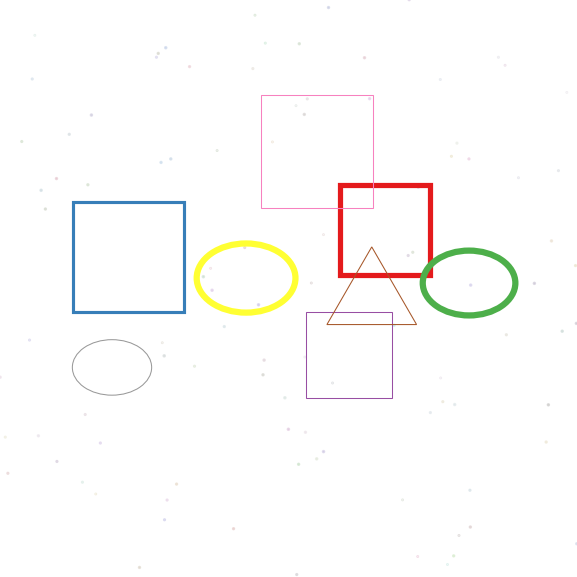[{"shape": "square", "thickness": 2.5, "radius": 0.39, "center": [0.667, 0.6]}, {"shape": "square", "thickness": 1.5, "radius": 0.48, "center": [0.223, 0.555]}, {"shape": "oval", "thickness": 3, "radius": 0.4, "center": [0.812, 0.509]}, {"shape": "square", "thickness": 0.5, "radius": 0.37, "center": [0.604, 0.385]}, {"shape": "oval", "thickness": 3, "radius": 0.43, "center": [0.426, 0.518]}, {"shape": "triangle", "thickness": 0.5, "radius": 0.45, "center": [0.644, 0.482]}, {"shape": "square", "thickness": 0.5, "radius": 0.49, "center": [0.549, 0.737]}, {"shape": "oval", "thickness": 0.5, "radius": 0.34, "center": [0.194, 0.363]}]